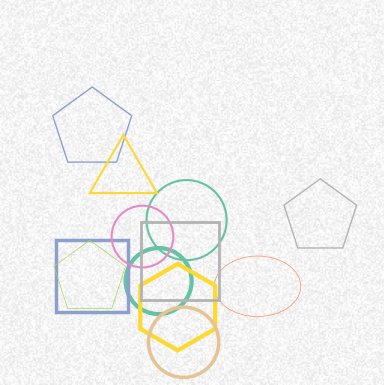[{"shape": "circle", "thickness": 1.5, "radius": 0.52, "center": [0.485, 0.428]}, {"shape": "circle", "thickness": 3, "radius": 0.43, "center": [0.412, 0.27]}, {"shape": "oval", "thickness": 0.5, "radius": 0.56, "center": [0.669, 0.256]}, {"shape": "pentagon", "thickness": 1, "radius": 0.54, "center": [0.239, 0.666]}, {"shape": "square", "thickness": 2.5, "radius": 0.47, "center": [0.24, 0.283]}, {"shape": "circle", "thickness": 1.5, "radius": 0.4, "center": [0.37, 0.386]}, {"shape": "pentagon", "thickness": 0.5, "radius": 0.49, "center": [0.233, 0.278]}, {"shape": "triangle", "thickness": 1.5, "radius": 0.5, "center": [0.32, 0.549]}, {"shape": "hexagon", "thickness": 3, "radius": 0.56, "center": [0.462, 0.202]}, {"shape": "circle", "thickness": 2.5, "radius": 0.46, "center": [0.477, 0.111]}, {"shape": "square", "thickness": 2, "radius": 0.51, "center": [0.467, 0.323]}, {"shape": "pentagon", "thickness": 1, "radius": 0.5, "center": [0.832, 0.436]}]